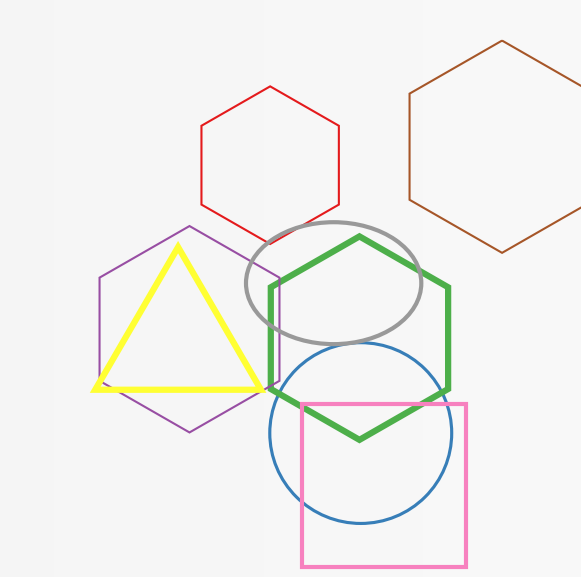[{"shape": "hexagon", "thickness": 1, "radius": 0.68, "center": [0.465, 0.713]}, {"shape": "circle", "thickness": 1.5, "radius": 0.78, "center": [0.621, 0.249]}, {"shape": "hexagon", "thickness": 3, "radius": 0.88, "center": [0.618, 0.414]}, {"shape": "hexagon", "thickness": 1, "radius": 0.89, "center": [0.326, 0.429]}, {"shape": "triangle", "thickness": 3, "radius": 0.82, "center": [0.306, 0.407]}, {"shape": "hexagon", "thickness": 1, "radius": 0.92, "center": [0.864, 0.745]}, {"shape": "square", "thickness": 2, "radius": 0.71, "center": [0.661, 0.158]}, {"shape": "oval", "thickness": 2, "radius": 0.75, "center": [0.574, 0.509]}]